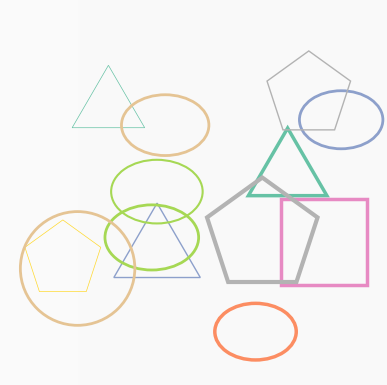[{"shape": "triangle", "thickness": 2.5, "radius": 0.58, "center": [0.742, 0.55]}, {"shape": "triangle", "thickness": 0.5, "radius": 0.54, "center": [0.28, 0.722]}, {"shape": "oval", "thickness": 2.5, "radius": 0.53, "center": [0.659, 0.139]}, {"shape": "oval", "thickness": 2, "radius": 0.54, "center": [0.88, 0.689]}, {"shape": "triangle", "thickness": 1, "radius": 0.64, "center": [0.405, 0.344]}, {"shape": "square", "thickness": 2.5, "radius": 0.56, "center": [0.836, 0.371]}, {"shape": "oval", "thickness": 1.5, "radius": 0.59, "center": [0.405, 0.502]}, {"shape": "oval", "thickness": 2, "radius": 0.6, "center": [0.392, 0.383]}, {"shape": "pentagon", "thickness": 0.5, "radius": 0.51, "center": [0.162, 0.326]}, {"shape": "oval", "thickness": 2, "radius": 0.56, "center": [0.426, 0.675]}, {"shape": "circle", "thickness": 2, "radius": 0.74, "center": [0.2, 0.303]}, {"shape": "pentagon", "thickness": 1, "radius": 0.57, "center": [0.797, 0.754]}, {"shape": "pentagon", "thickness": 3, "radius": 0.75, "center": [0.677, 0.389]}]